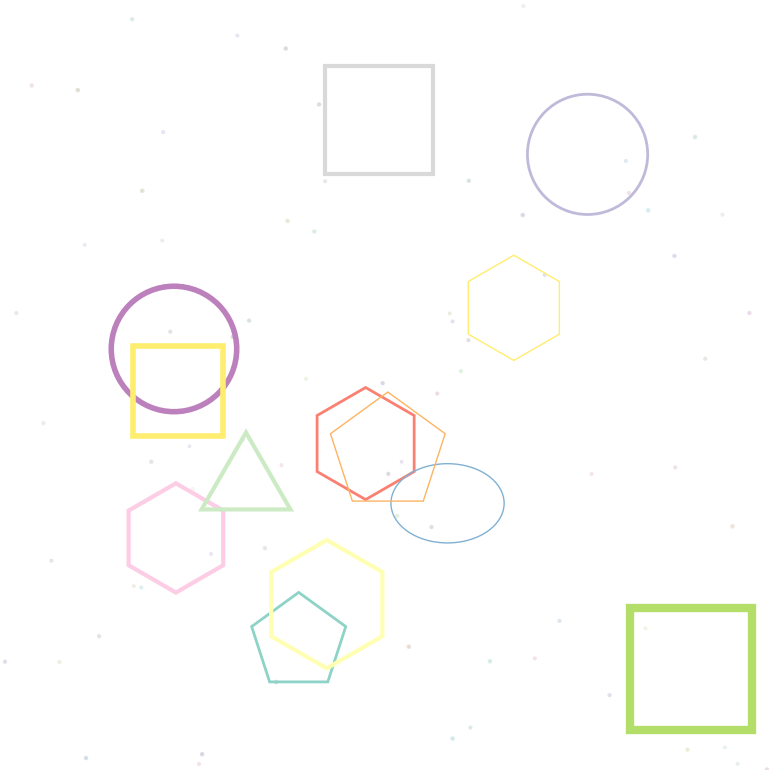[{"shape": "pentagon", "thickness": 1, "radius": 0.32, "center": [0.388, 0.166]}, {"shape": "hexagon", "thickness": 1.5, "radius": 0.42, "center": [0.424, 0.215]}, {"shape": "circle", "thickness": 1, "radius": 0.39, "center": [0.763, 0.8]}, {"shape": "hexagon", "thickness": 1, "radius": 0.36, "center": [0.475, 0.424]}, {"shape": "oval", "thickness": 0.5, "radius": 0.37, "center": [0.581, 0.346]}, {"shape": "pentagon", "thickness": 0.5, "radius": 0.39, "center": [0.504, 0.413]}, {"shape": "square", "thickness": 3, "radius": 0.4, "center": [0.897, 0.132]}, {"shape": "hexagon", "thickness": 1.5, "radius": 0.35, "center": [0.228, 0.301]}, {"shape": "square", "thickness": 1.5, "radius": 0.35, "center": [0.492, 0.844]}, {"shape": "circle", "thickness": 2, "radius": 0.41, "center": [0.226, 0.547]}, {"shape": "triangle", "thickness": 1.5, "radius": 0.33, "center": [0.319, 0.372]}, {"shape": "hexagon", "thickness": 0.5, "radius": 0.34, "center": [0.667, 0.6]}, {"shape": "square", "thickness": 2, "radius": 0.29, "center": [0.231, 0.492]}]